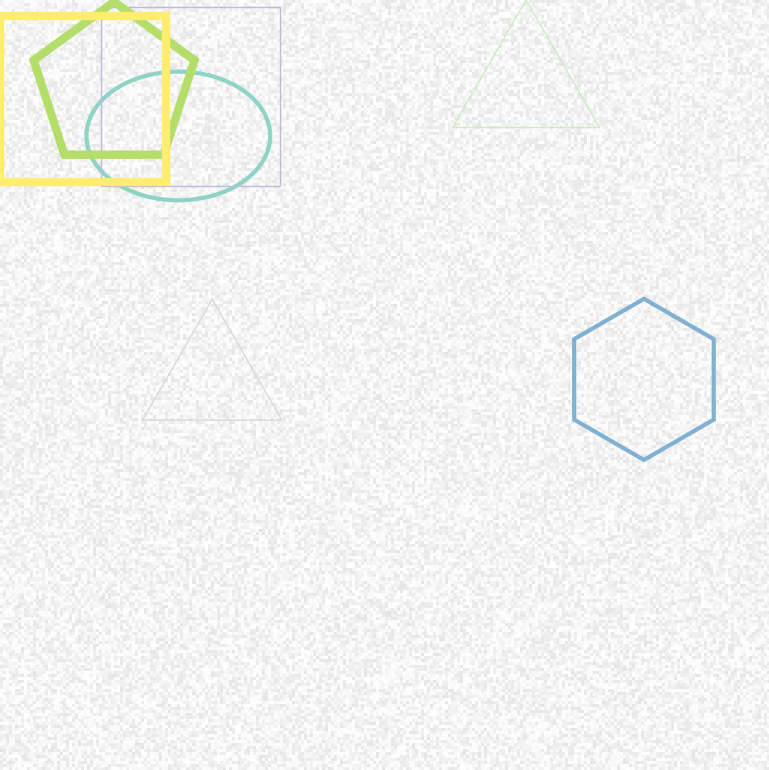[{"shape": "oval", "thickness": 1.5, "radius": 0.6, "center": [0.232, 0.823]}, {"shape": "square", "thickness": 0.5, "radius": 0.58, "center": [0.247, 0.874]}, {"shape": "hexagon", "thickness": 1.5, "radius": 0.52, "center": [0.836, 0.507]}, {"shape": "pentagon", "thickness": 3, "radius": 0.55, "center": [0.148, 0.888]}, {"shape": "triangle", "thickness": 0.5, "radius": 0.52, "center": [0.276, 0.507]}, {"shape": "triangle", "thickness": 0.5, "radius": 0.55, "center": [0.683, 0.89]}, {"shape": "square", "thickness": 3, "radius": 0.54, "center": [0.108, 0.871]}]